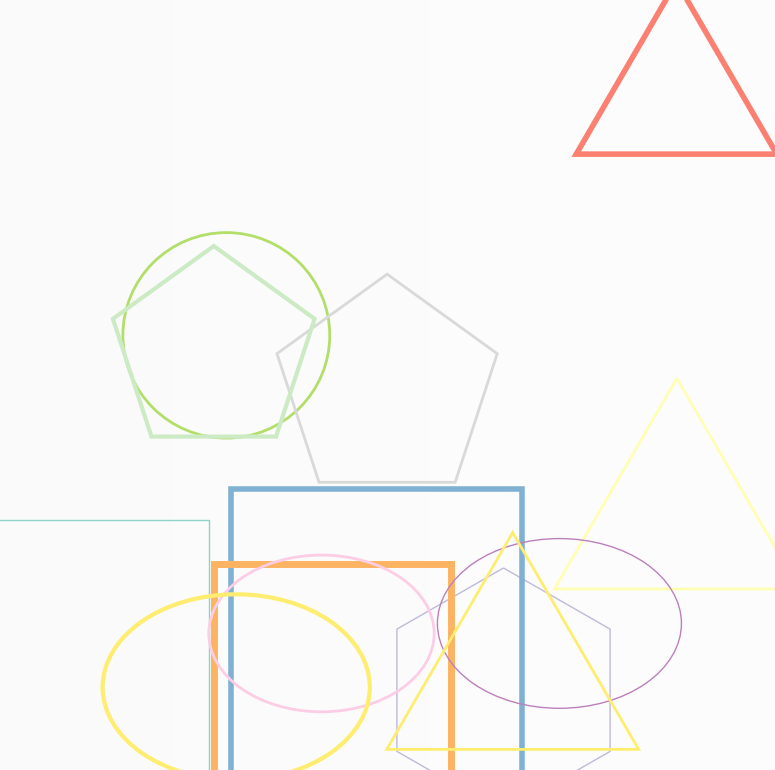[{"shape": "square", "thickness": 0.5, "radius": 0.83, "center": [0.104, 0.159]}, {"shape": "triangle", "thickness": 1, "radius": 0.91, "center": [0.873, 0.326]}, {"shape": "hexagon", "thickness": 0.5, "radius": 0.79, "center": [0.65, 0.104]}, {"shape": "triangle", "thickness": 2, "radius": 0.75, "center": [0.873, 0.875]}, {"shape": "square", "thickness": 2, "radius": 0.94, "center": [0.486, 0.177]}, {"shape": "square", "thickness": 2.5, "radius": 0.76, "center": [0.429, 0.115]}, {"shape": "circle", "thickness": 1, "radius": 0.67, "center": [0.292, 0.564]}, {"shape": "oval", "thickness": 1, "radius": 0.73, "center": [0.415, 0.177]}, {"shape": "pentagon", "thickness": 1, "radius": 0.75, "center": [0.499, 0.495]}, {"shape": "oval", "thickness": 0.5, "radius": 0.79, "center": [0.722, 0.19]}, {"shape": "pentagon", "thickness": 1.5, "radius": 0.68, "center": [0.276, 0.544]}, {"shape": "triangle", "thickness": 1, "radius": 0.94, "center": [0.662, 0.121]}, {"shape": "oval", "thickness": 1.5, "radius": 0.86, "center": [0.305, 0.108]}]